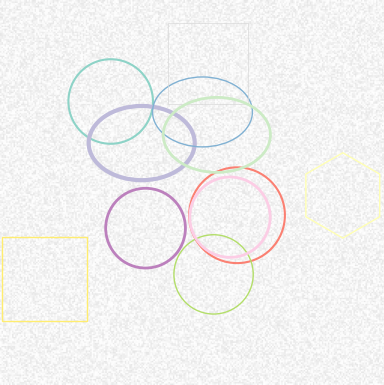[{"shape": "circle", "thickness": 1.5, "radius": 0.55, "center": [0.287, 0.736]}, {"shape": "hexagon", "thickness": 1, "radius": 0.55, "center": [0.89, 0.492]}, {"shape": "oval", "thickness": 3, "radius": 0.69, "center": [0.368, 0.628]}, {"shape": "circle", "thickness": 1.5, "radius": 0.62, "center": [0.616, 0.441]}, {"shape": "oval", "thickness": 1, "radius": 0.65, "center": [0.526, 0.709]}, {"shape": "circle", "thickness": 1, "radius": 0.51, "center": [0.555, 0.287]}, {"shape": "circle", "thickness": 2, "radius": 0.52, "center": [0.597, 0.436]}, {"shape": "square", "thickness": 0.5, "radius": 0.52, "center": [0.541, 0.835]}, {"shape": "circle", "thickness": 2, "radius": 0.52, "center": [0.378, 0.407]}, {"shape": "oval", "thickness": 2, "radius": 0.7, "center": [0.563, 0.65]}, {"shape": "square", "thickness": 1, "radius": 0.55, "center": [0.115, 0.275]}]